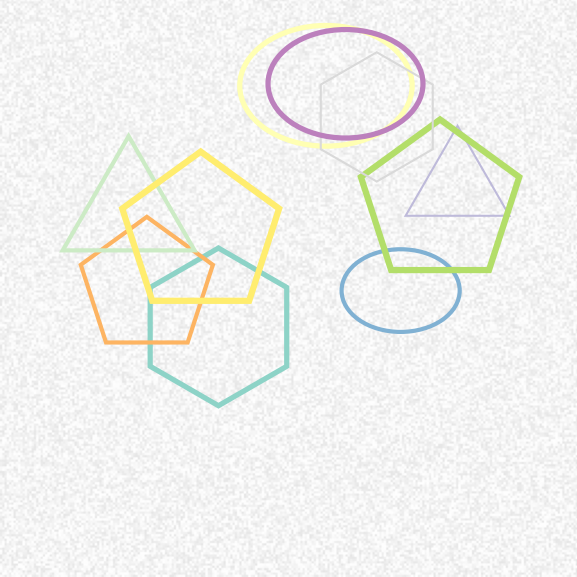[{"shape": "hexagon", "thickness": 2.5, "radius": 0.68, "center": [0.378, 0.433]}, {"shape": "oval", "thickness": 2.5, "radius": 0.75, "center": [0.564, 0.851]}, {"shape": "triangle", "thickness": 1, "radius": 0.52, "center": [0.792, 0.677]}, {"shape": "oval", "thickness": 2, "radius": 0.51, "center": [0.694, 0.496]}, {"shape": "pentagon", "thickness": 2, "radius": 0.6, "center": [0.254, 0.503]}, {"shape": "pentagon", "thickness": 3, "radius": 0.72, "center": [0.762, 0.648]}, {"shape": "hexagon", "thickness": 1, "radius": 0.56, "center": [0.652, 0.797]}, {"shape": "oval", "thickness": 2.5, "radius": 0.67, "center": [0.598, 0.854]}, {"shape": "triangle", "thickness": 2, "radius": 0.66, "center": [0.223, 0.631]}, {"shape": "pentagon", "thickness": 3, "radius": 0.71, "center": [0.347, 0.594]}]